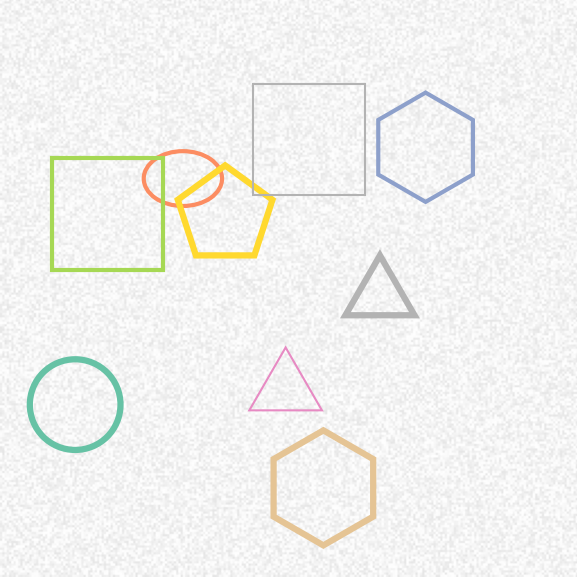[{"shape": "circle", "thickness": 3, "radius": 0.39, "center": [0.13, 0.299]}, {"shape": "oval", "thickness": 2, "radius": 0.34, "center": [0.317, 0.69]}, {"shape": "hexagon", "thickness": 2, "radius": 0.47, "center": [0.737, 0.744]}, {"shape": "triangle", "thickness": 1, "radius": 0.36, "center": [0.495, 0.325]}, {"shape": "square", "thickness": 2, "radius": 0.48, "center": [0.186, 0.629]}, {"shape": "pentagon", "thickness": 3, "radius": 0.43, "center": [0.39, 0.627]}, {"shape": "hexagon", "thickness": 3, "radius": 0.5, "center": [0.56, 0.154]}, {"shape": "triangle", "thickness": 3, "radius": 0.35, "center": [0.658, 0.488]}, {"shape": "square", "thickness": 1, "radius": 0.48, "center": [0.535, 0.758]}]